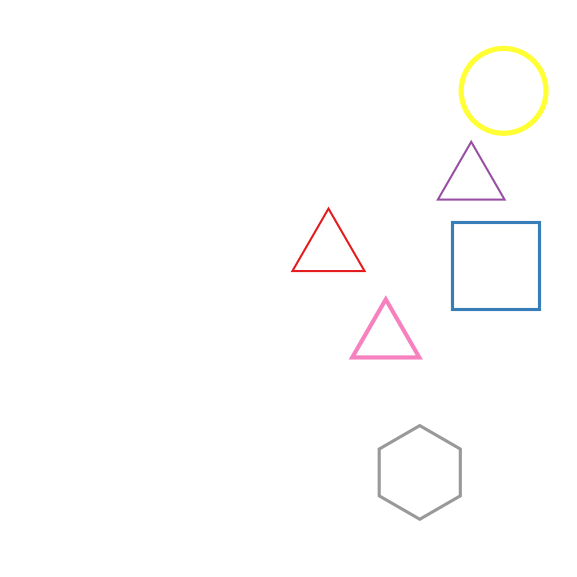[{"shape": "triangle", "thickness": 1, "radius": 0.36, "center": [0.569, 0.566]}, {"shape": "square", "thickness": 1.5, "radius": 0.38, "center": [0.858, 0.54]}, {"shape": "triangle", "thickness": 1, "radius": 0.33, "center": [0.816, 0.687]}, {"shape": "circle", "thickness": 2.5, "radius": 0.37, "center": [0.872, 0.842]}, {"shape": "triangle", "thickness": 2, "radius": 0.34, "center": [0.668, 0.414]}, {"shape": "hexagon", "thickness": 1.5, "radius": 0.41, "center": [0.727, 0.181]}]